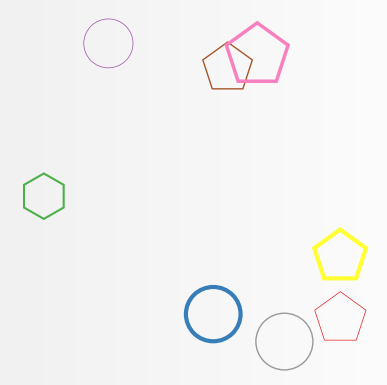[{"shape": "pentagon", "thickness": 0.5, "radius": 0.35, "center": [0.878, 0.173]}, {"shape": "circle", "thickness": 3, "radius": 0.35, "center": [0.55, 0.184]}, {"shape": "hexagon", "thickness": 1.5, "radius": 0.3, "center": [0.113, 0.49]}, {"shape": "circle", "thickness": 0.5, "radius": 0.32, "center": [0.28, 0.887]}, {"shape": "pentagon", "thickness": 3, "radius": 0.35, "center": [0.878, 0.334]}, {"shape": "pentagon", "thickness": 1, "radius": 0.34, "center": [0.587, 0.824]}, {"shape": "pentagon", "thickness": 2.5, "radius": 0.42, "center": [0.664, 0.857]}, {"shape": "circle", "thickness": 1, "radius": 0.37, "center": [0.734, 0.113]}]